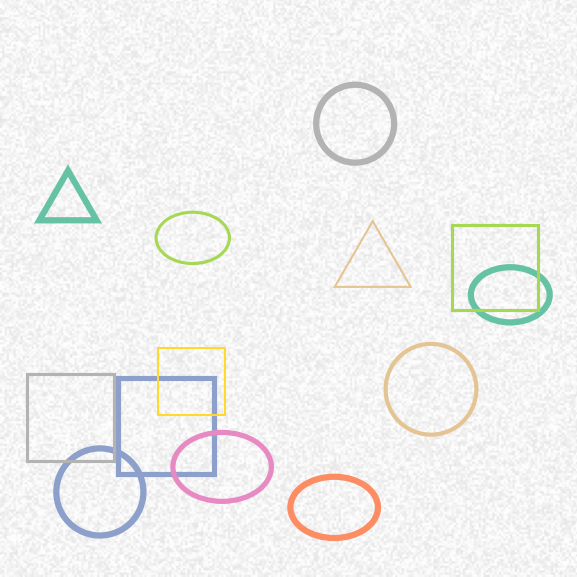[{"shape": "oval", "thickness": 3, "radius": 0.34, "center": [0.884, 0.489]}, {"shape": "triangle", "thickness": 3, "radius": 0.29, "center": [0.118, 0.646]}, {"shape": "oval", "thickness": 3, "radius": 0.38, "center": [0.579, 0.121]}, {"shape": "square", "thickness": 2.5, "radius": 0.42, "center": [0.287, 0.262]}, {"shape": "circle", "thickness": 3, "radius": 0.38, "center": [0.173, 0.147]}, {"shape": "oval", "thickness": 2.5, "radius": 0.43, "center": [0.385, 0.191]}, {"shape": "oval", "thickness": 1.5, "radius": 0.32, "center": [0.334, 0.587]}, {"shape": "square", "thickness": 1.5, "radius": 0.37, "center": [0.857, 0.536]}, {"shape": "square", "thickness": 1, "radius": 0.29, "center": [0.331, 0.338]}, {"shape": "circle", "thickness": 2, "radius": 0.39, "center": [0.746, 0.325]}, {"shape": "triangle", "thickness": 1, "radius": 0.38, "center": [0.645, 0.54]}, {"shape": "square", "thickness": 1.5, "radius": 0.38, "center": [0.122, 0.276]}, {"shape": "circle", "thickness": 3, "radius": 0.34, "center": [0.615, 0.785]}]